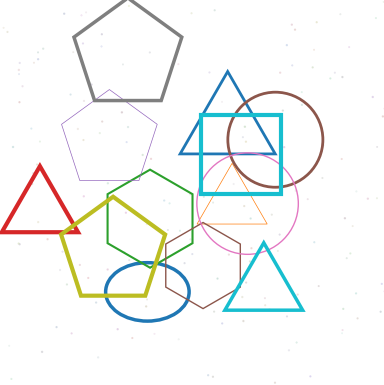[{"shape": "triangle", "thickness": 2, "radius": 0.71, "center": [0.591, 0.672]}, {"shape": "oval", "thickness": 2.5, "radius": 0.54, "center": [0.383, 0.242]}, {"shape": "triangle", "thickness": 0.5, "radius": 0.53, "center": [0.603, 0.471]}, {"shape": "hexagon", "thickness": 1.5, "radius": 0.64, "center": [0.39, 0.432]}, {"shape": "triangle", "thickness": 3, "radius": 0.57, "center": [0.104, 0.454]}, {"shape": "pentagon", "thickness": 0.5, "radius": 0.65, "center": [0.284, 0.637]}, {"shape": "hexagon", "thickness": 1, "radius": 0.56, "center": [0.527, 0.31]}, {"shape": "circle", "thickness": 2, "radius": 0.62, "center": [0.715, 0.637]}, {"shape": "circle", "thickness": 1, "radius": 0.66, "center": [0.643, 0.471]}, {"shape": "pentagon", "thickness": 2.5, "radius": 0.74, "center": [0.332, 0.858]}, {"shape": "pentagon", "thickness": 3, "radius": 0.71, "center": [0.294, 0.347]}, {"shape": "triangle", "thickness": 2.5, "radius": 0.58, "center": [0.685, 0.253]}, {"shape": "square", "thickness": 3, "radius": 0.52, "center": [0.625, 0.599]}]